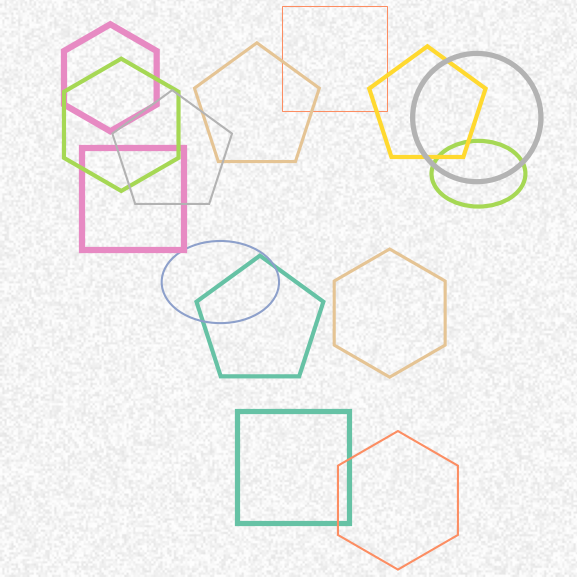[{"shape": "square", "thickness": 2.5, "radius": 0.49, "center": [0.507, 0.19]}, {"shape": "pentagon", "thickness": 2, "radius": 0.58, "center": [0.45, 0.441]}, {"shape": "square", "thickness": 0.5, "radius": 0.45, "center": [0.58, 0.897]}, {"shape": "hexagon", "thickness": 1, "radius": 0.6, "center": [0.689, 0.133]}, {"shape": "oval", "thickness": 1, "radius": 0.51, "center": [0.382, 0.511]}, {"shape": "square", "thickness": 3, "radius": 0.44, "center": [0.231, 0.655]}, {"shape": "hexagon", "thickness": 3, "radius": 0.46, "center": [0.191, 0.864]}, {"shape": "hexagon", "thickness": 2, "radius": 0.57, "center": [0.21, 0.783]}, {"shape": "oval", "thickness": 2, "radius": 0.41, "center": [0.829, 0.698]}, {"shape": "pentagon", "thickness": 2, "radius": 0.53, "center": [0.74, 0.813]}, {"shape": "hexagon", "thickness": 1.5, "radius": 0.55, "center": [0.675, 0.457]}, {"shape": "pentagon", "thickness": 1.5, "radius": 0.57, "center": [0.445, 0.811]}, {"shape": "pentagon", "thickness": 1, "radius": 0.54, "center": [0.298, 0.734]}, {"shape": "circle", "thickness": 2.5, "radius": 0.56, "center": [0.826, 0.796]}]